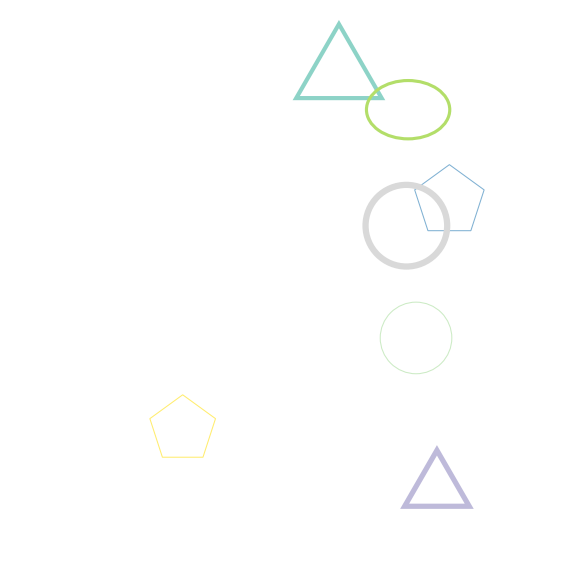[{"shape": "triangle", "thickness": 2, "radius": 0.43, "center": [0.587, 0.872]}, {"shape": "triangle", "thickness": 2.5, "radius": 0.32, "center": [0.757, 0.155]}, {"shape": "pentagon", "thickness": 0.5, "radius": 0.32, "center": [0.778, 0.651]}, {"shape": "oval", "thickness": 1.5, "radius": 0.36, "center": [0.707, 0.809]}, {"shape": "circle", "thickness": 3, "radius": 0.35, "center": [0.704, 0.608]}, {"shape": "circle", "thickness": 0.5, "radius": 0.31, "center": [0.72, 0.414]}, {"shape": "pentagon", "thickness": 0.5, "radius": 0.3, "center": [0.316, 0.256]}]